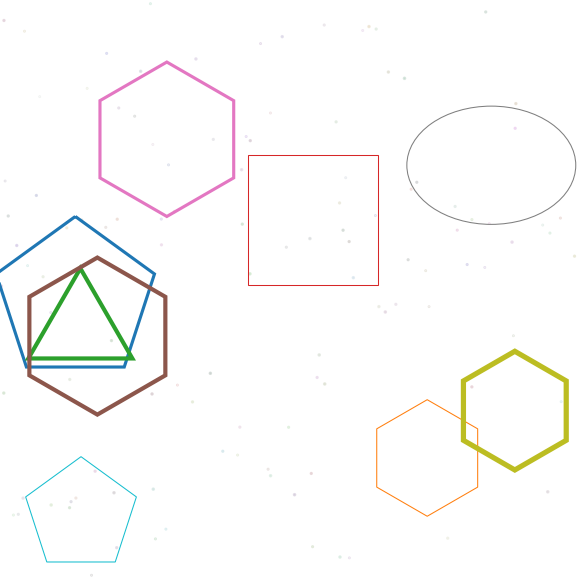[{"shape": "pentagon", "thickness": 1.5, "radius": 0.72, "center": [0.13, 0.48]}, {"shape": "hexagon", "thickness": 0.5, "radius": 0.5, "center": [0.74, 0.206]}, {"shape": "triangle", "thickness": 2, "radius": 0.52, "center": [0.139, 0.43]}, {"shape": "square", "thickness": 0.5, "radius": 0.56, "center": [0.542, 0.618]}, {"shape": "hexagon", "thickness": 2, "radius": 0.68, "center": [0.169, 0.417]}, {"shape": "hexagon", "thickness": 1.5, "radius": 0.67, "center": [0.289, 0.758]}, {"shape": "oval", "thickness": 0.5, "radius": 0.73, "center": [0.851, 0.713]}, {"shape": "hexagon", "thickness": 2.5, "radius": 0.51, "center": [0.891, 0.288]}, {"shape": "pentagon", "thickness": 0.5, "radius": 0.5, "center": [0.14, 0.108]}]